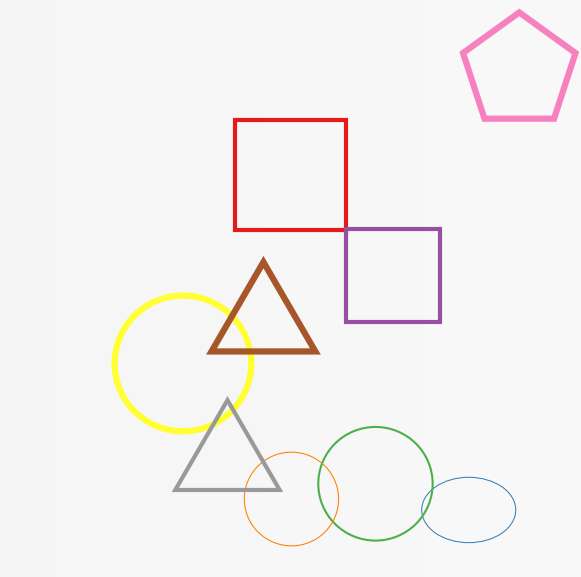[{"shape": "square", "thickness": 2, "radius": 0.48, "center": [0.499, 0.696]}, {"shape": "oval", "thickness": 0.5, "radius": 0.4, "center": [0.806, 0.116]}, {"shape": "circle", "thickness": 1, "radius": 0.49, "center": [0.646, 0.161]}, {"shape": "square", "thickness": 2, "radius": 0.4, "center": [0.676, 0.522]}, {"shape": "circle", "thickness": 0.5, "radius": 0.41, "center": [0.501, 0.135]}, {"shape": "circle", "thickness": 3, "radius": 0.59, "center": [0.315, 0.37]}, {"shape": "triangle", "thickness": 3, "radius": 0.52, "center": [0.453, 0.442]}, {"shape": "pentagon", "thickness": 3, "radius": 0.51, "center": [0.893, 0.876]}, {"shape": "triangle", "thickness": 2, "radius": 0.52, "center": [0.391, 0.203]}]